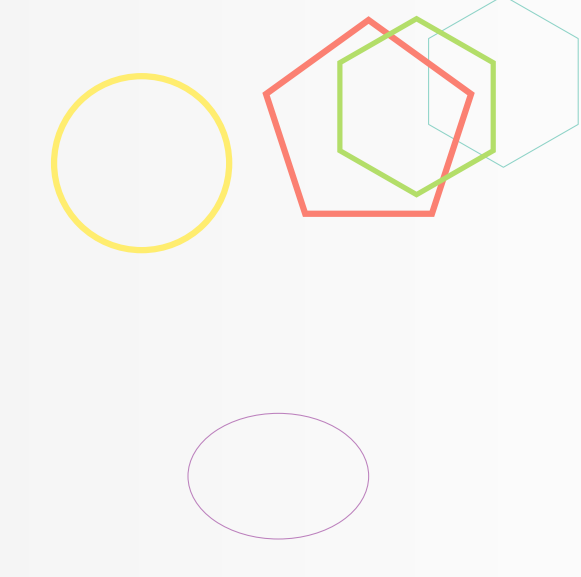[{"shape": "hexagon", "thickness": 0.5, "radius": 0.74, "center": [0.866, 0.858]}, {"shape": "pentagon", "thickness": 3, "radius": 0.93, "center": [0.634, 0.779]}, {"shape": "hexagon", "thickness": 2.5, "radius": 0.76, "center": [0.717, 0.814]}, {"shape": "oval", "thickness": 0.5, "radius": 0.78, "center": [0.479, 0.175]}, {"shape": "circle", "thickness": 3, "radius": 0.75, "center": [0.244, 0.717]}]